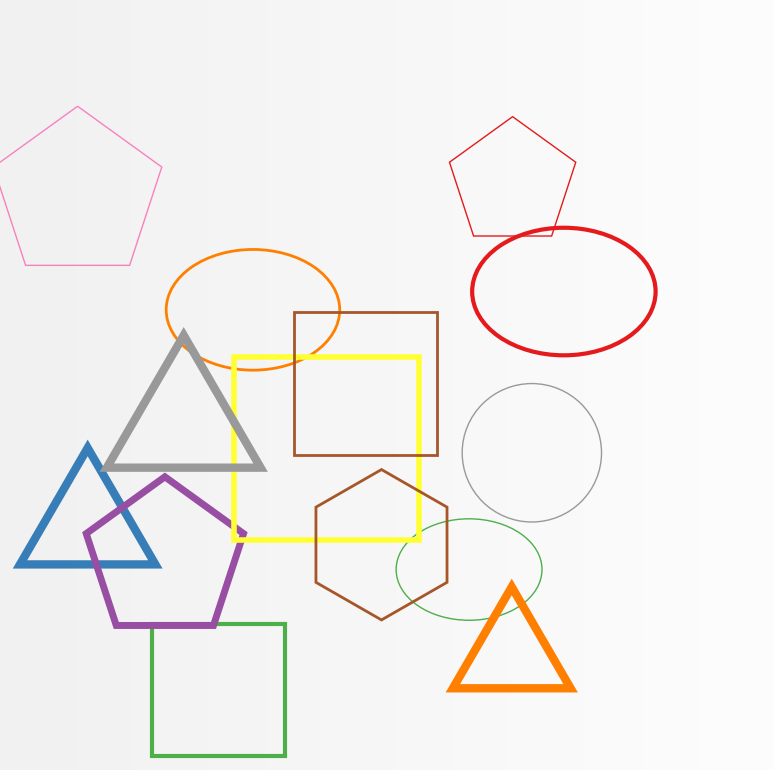[{"shape": "oval", "thickness": 1.5, "radius": 0.59, "center": [0.728, 0.621]}, {"shape": "pentagon", "thickness": 0.5, "radius": 0.43, "center": [0.661, 0.763]}, {"shape": "triangle", "thickness": 3, "radius": 0.5, "center": [0.113, 0.317]}, {"shape": "square", "thickness": 1.5, "radius": 0.43, "center": [0.282, 0.104]}, {"shape": "oval", "thickness": 0.5, "radius": 0.47, "center": [0.605, 0.26]}, {"shape": "pentagon", "thickness": 2.5, "radius": 0.53, "center": [0.213, 0.274]}, {"shape": "oval", "thickness": 1, "radius": 0.56, "center": [0.326, 0.598]}, {"shape": "triangle", "thickness": 3, "radius": 0.44, "center": [0.66, 0.15]}, {"shape": "square", "thickness": 2, "radius": 0.59, "center": [0.421, 0.417]}, {"shape": "square", "thickness": 1, "radius": 0.46, "center": [0.471, 0.502]}, {"shape": "hexagon", "thickness": 1, "radius": 0.49, "center": [0.492, 0.293]}, {"shape": "pentagon", "thickness": 0.5, "radius": 0.57, "center": [0.1, 0.748]}, {"shape": "triangle", "thickness": 3, "radius": 0.57, "center": [0.237, 0.45]}, {"shape": "circle", "thickness": 0.5, "radius": 0.45, "center": [0.686, 0.412]}]